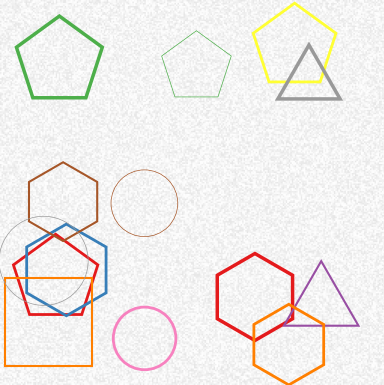[{"shape": "hexagon", "thickness": 2.5, "radius": 0.56, "center": [0.662, 0.229]}, {"shape": "pentagon", "thickness": 2, "radius": 0.58, "center": [0.145, 0.276]}, {"shape": "hexagon", "thickness": 2, "radius": 0.6, "center": [0.172, 0.299]}, {"shape": "pentagon", "thickness": 0.5, "radius": 0.48, "center": [0.51, 0.825]}, {"shape": "pentagon", "thickness": 2.5, "radius": 0.59, "center": [0.154, 0.841]}, {"shape": "triangle", "thickness": 1.5, "radius": 0.56, "center": [0.834, 0.21]}, {"shape": "hexagon", "thickness": 2, "radius": 0.52, "center": [0.75, 0.105]}, {"shape": "square", "thickness": 1.5, "radius": 0.57, "center": [0.126, 0.164]}, {"shape": "pentagon", "thickness": 2, "radius": 0.57, "center": [0.765, 0.879]}, {"shape": "circle", "thickness": 0.5, "radius": 0.43, "center": [0.375, 0.472]}, {"shape": "hexagon", "thickness": 1.5, "radius": 0.51, "center": [0.164, 0.476]}, {"shape": "circle", "thickness": 2, "radius": 0.41, "center": [0.376, 0.121]}, {"shape": "triangle", "thickness": 2.5, "radius": 0.47, "center": [0.803, 0.79]}, {"shape": "circle", "thickness": 0.5, "radius": 0.58, "center": [0.113, 0.323]}]